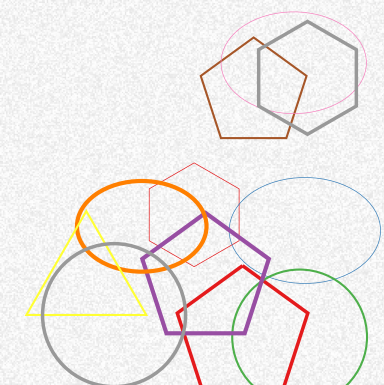[{"shape": "hexagon", "thickness": 0.5, "radius": 0.67, "center": [0.504, 0.442]}, {"shape": "pentagon", "thickness": 2.5, "radius": 0.89, "center": [0.63, 0.132]}, {"shape": "oval", "thickness": 0.5, "radius": 0.98, "center": [0.792, 0.401]}, {"shape": "circle", "thickness": 1.5, "radius": 0.88, "center": [0.778, 0.125]}, {"shape": "pentagon", "thickness": 3, "radius": 0.86, "center": [0.534, 0.274]}, {"shape": "oval", "thickness": 3, "radius": 0.84, "center": [0.368, 0.412]}, {"shape": "triangle", "thickness": 1.5, "radius": 0.9, "center": [0.224, 0.272]}, {"shape": "pentagon", "thickness": 1.5, "radius": 0.72, "center": [0.659, 0.758]}, {"shape": "oval", "thickness": 0.5, "radius": 0.94, "center": [0.763, 0.837]}, {"shape": "hexagon", "thickness": 2.5, "radius": 0.73, "center": [0.799, 0.798]}, {"shape": "circle", "thickness": 2.5, "radius": 0.93, "center": [0.296, 0.181]}]